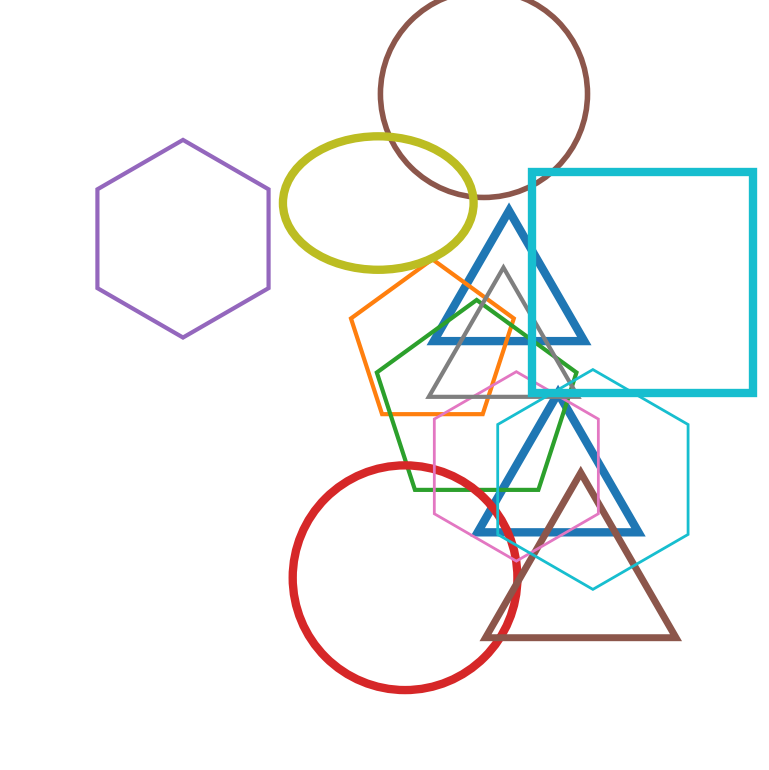[{"shape": "triangle", "thickness": 3, "radius": 0.6, "center": [0.725, 0.369]}, {"shape": "triangle", "thickness": 3, "radius": 0.56, "center": [0.661, 0.613]}, {"shape": "pentagon", "thickness": 1.5, "radius": 0.56, "center": [0.562, 0.552]}, {"shape": "pentagon", "thickness": 1.5, "radius": 0.68, "center": [0.619, 0.474]}, {"shape": "circle", "thickness": 3, "radius": 0.73, "center": [0.526, 0.25]}, {"shape": "hexagon", "thickness": 1.5, "radius": 0.64, "center": [0.238, 0.69]}, {"shape": "triangle", "thickness": 2.5, "radius": 0.71, "center": [0.754, 0.243]}, {"shape": "circle", "thickness": 2, "radius": 0.67, "center": [0.629, 0.878]}, {"shape": "hexagon", "thickness": 1, "radius": 0.61, "center": [0.671, 0.394]}, {"shape": "triangle", "thickness": 1.5, "radius": 0.56, "center": [0.654, 0.541]}, {"shape": "oval", "thickness": 3, "radius": 0.62, "center": [0.491, 0.736]}, {"shape": "hexagon", "thickness": 1, "radius": 0.71, "center": [0.77, 0.377]}, {"shape": "square", "thickness": 3, "radius": 0.72, "center": [0.834, 0.633]}]